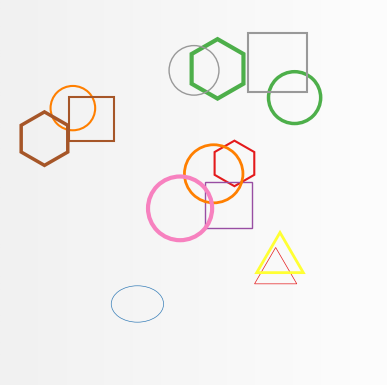[{"shape": "hexagon", "thickness": 1.5, "radius": 0.3, "center": [0.605, 0.576]}, {"shape": "triangle", "thickness": 0.5, "radius": 0.31, "center": [0.711, 0.294]}, {"shape": "oval", "thickness": 0.5, "radius": 0.34, "center": [0.355, 0.21]}, {"shape": "hexagon", "thickness": 3, "radius": 0.39, "center": [0.561, 0.821]}, {"shape": "circle", "thickness": 2.5, "radius": 0.34, "center": [0.76, 0.746]}, {"shape": "square", "thickness": 1, "radius": 0.3, "center": [0.591, 0.468]}, {"shape": "circle", "thickness": 2, "radius": 0.38, "center": [0.551, 0.549]}, {"shape": "circle", "thickness": 1.5, "radius": 0.29, "center": [0.188, 0.719]}, {"shape": "triangle", "thickness": 2, "radius": 0.35, "center": [0.723, 0.327]}, {"shape": "square", "thickness": 1.5, "radius": 0.29, "center": [0.235, 0.69]}, {"shape": "hexagon", "thickness": 2.5, "radius": 0.35, "center": [0.115, 0.64]}, {"shape": "circle", "thickness": 3, "radius": 0.41, "center": [0.465, 0.459]}, {"shape": "circle", "thickness": 1, "radius": 0.32, "center": [0.501, 0.817]}, {"shape": "square", "thickness": 1.5, "radius": 0.38, "center": [0.716, 0.838]}]